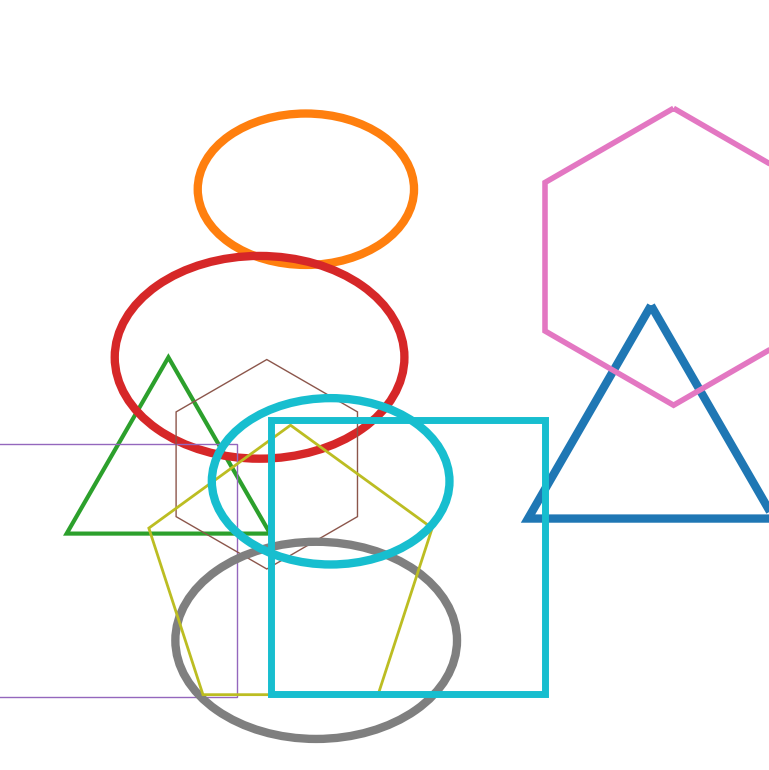[{"shape": "triangle", "thickness": 3, "radius": 0.92, "center": [0.845, 0.419]}, {"shape": "oval", "thickness": 3, "radius": 0.7, "center": [0.397, 0.754]}, {"shape": "triangle", "thickness": 1.5, "radius": 0.76, "center": [0.219, 0.383]}, {"shape": "oval", "thickness": 3, "radius": 0.94, "center": [0.337, 0.536]}, {"shape": "square", "thickness": 0.5, "radius": 0.82, "center": [0.144, 0.259]}, {"shape": "hexagon", "thickness": 0.5, "radius": 0.68, "center": [0.346, 0.397]}, {"shape": "hexagon", "thickness": 2, "radius": 0.96, "center": [0.875, 0.667]}, {"shape": "oval", "thickness": 3, "radius": 0.91, "center": [0.411, 0.168]}, {"shape": "pentagon", "thickness": 1, "radius": 0.97, "center": [0.377, 0.254]}, {"shape": "square", "thickness": 2.5, "radius": 0.89, "center": [0.53, 0.277]}, {"shape": "oval", "thickness": 3, "radius": 0.77, "center": [0.429, 0.375]}]